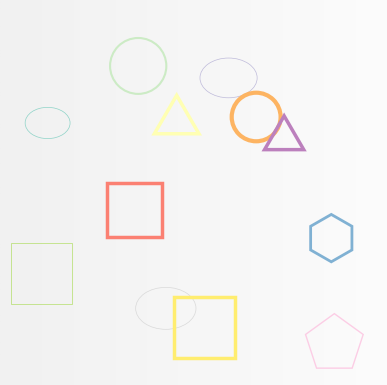[{"shape": "oval", "thickness": 0.5, "radius": 0.29, "center": [0.123, 0.681]}, {"shape": "triangle", "thickness": 2.5, "radius": 0.33, "center": [0.456, 0.686]}, {"shape": "oval", "thickness": 0.5, "radius": 0.37, "center": [0.59, 0.798]}, {"shape": "square", "thickness": 2.5, "radius": 0.36, "center": [0.348, 0.455]}, {"shape": "hexagon", "thickness": 2, "radius": 0.31, "center": [0.855, 0.382]}, {"shape": "circle", "thickness": 3, "radius": 0.32, "center": [0.661, 0.696]}, {"shape": "square", "thickness": 0.5, "radius": 0.4, "center": [0.107, 0.29]}, {"shape": "pentagon", "thickness": 1, "radius": 0.39, "center": [0.863, 0.107]}, {"shape": "oval", "thickness": 0.5, "radius": 0.39, "center": [0.428, 0.199]}, {"shape": "triangle", "thickness": 2.5, "radius": 0.29, "center": [0.733, 0.641]}, {"shape": "circle", "thickness": 1.5, "radius": 0.36, "center": [0.357, 0.829]}, {"shape": "square", "thickness": 2.5, "radius": 0.39, "center": [0.529, 0.15]}]